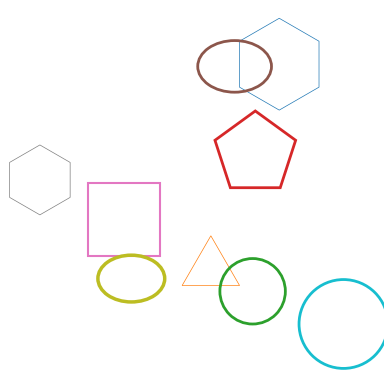[{"shape": "hexagon", "thickness": 0.5, "radius": 0.6, "center": [0.725, 0.833]}, {"shape": "triangle", "thickness": 0.5, "radius": 0.43, "center": [0.548, 0.301]}, {"shape": "circle", "thickness": 2, "radius": 0.43, "center": [0.656, 0.243]}, {"shape": "pentagon", "thickness": 2, "radius": 0.55, "center": [0.663, 0.602]}, {"shape": "oval", "thickness": 2, "radius": 0.48, "center": [0.609, 0.828]}, {"shape": "square", "thickness": 1.5, "radius": 0.47, "center": [0.322, 0.43]}, {"shape": "hexagon", "thickness": 0.5, "radius": 0.45, "center": [0.104, 0.533]}, {"shape": "oval", "thickness": 2.5, "radius": 0.43, "center": [0.341, 0.276]}, {"shape": "circle", "thickness": 2, "radius": 0.58, "center": [0.892, 0.158]}]